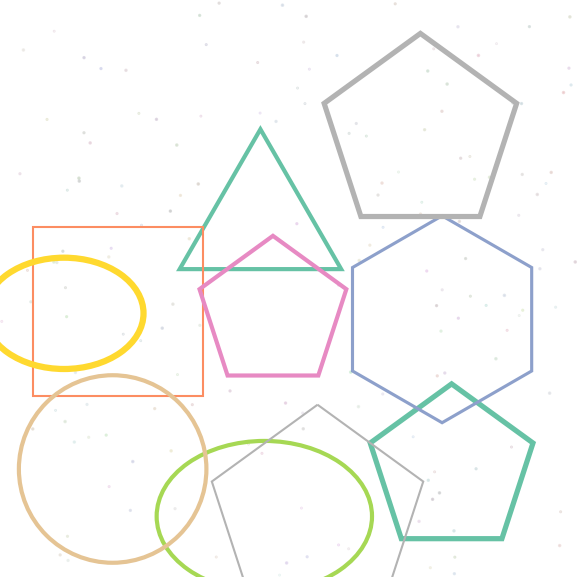[{"shape": "pentagon", "thickness": 2.5, "radius": 0.74, "center": [0.782, 0.186]}, {"shape": "triangle", "thickness": 2, "radius": 0.81, "center": [0.451, 0.614]}, {"shape": "square", "thickness": 1, "radius": 0.73, "center": [0.204, 0.46]}, {"shape": "hexagon", "thickness": 1.5, "radius": 0.9, "center": [0.766, 0.446]}, {"shape": "pentagon", "thickness": 2, "radius": 0.67, "center": [0.473, 0.457]}, {"shape": "oval", "thickness": 2, "radius": 0.93, "center": [0.458, 0.105]}, {"shape": "oval", "thickness": 3, "radius": 0.69, "center": [0.111, 0.457]}, {"shape": "circle", "thickness": 2, "radius": 0.81, "center": [0.195, 0.187]}, {"shape": "pentagon", "thickness": 2.5, "radius": 0.88, "center": [0.728, 0.766]}, {"shape": "pentagon", "thickness": 1, "radius": 0.96, "center": [0.55, 0.106]}]